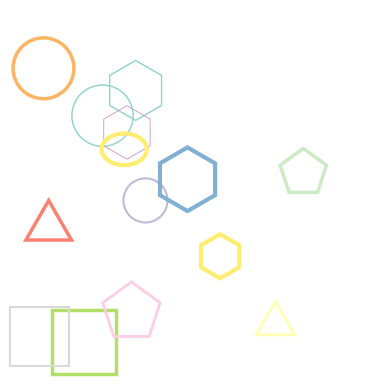[{"shape": "hexagon", "thickness": 1, "radius": 0.39, "center": [0.352, 0.765]}, {"shape": "circle", "thickness": 1, "radius": 0.4, "center": [0.266, 0.7]}, {"shape": "triangle", "thickness": 2, "radius": 0.29, "center": [0.715, 0.159]}, {"shape": "circle", "thickness": 1.5, "radius": 0.29, "center": [0.378, 0.479]}, {"shape": "triangle", "thickness": 2.5, "radius": 0.34, "center": [0.126, 0.411]}, {"shape": "hexagon", "thickness": 3, "radius": 0.41, "center": [0.487, 0.534]}, {"shape": "circle", "thickness": 2.5, "radius": 0.4, "center": [0.113, 0.823]}, {"shape": "square", "thickness": 2.5, "radius": 0.41, "center": [0.219, 0.112]}, {"shape": "pentagon", "thickness": 2, "radius": 0.39, "center": [0.341, 0.189]}, {"shape": "square", "thickness": 1.5, "radius": 0.39, "center": [0.103, 0.125]}, {"shape": "hexagon", "thickness": 0.5, "radius": 0.35, "center": [0.33, 0.656]}, {"shape": "pentagon", "thickness": 2.5, "radius": 0.32, "center": [0.788, 0.551]}, {"shape": "hexagon", "thickness": 3, "radius": 0.29, "center": [0.572, 0.334]}, {"shape": "oval", "thickness": 3, "radius": 0.29, "center": [0.323, 0.612]}]